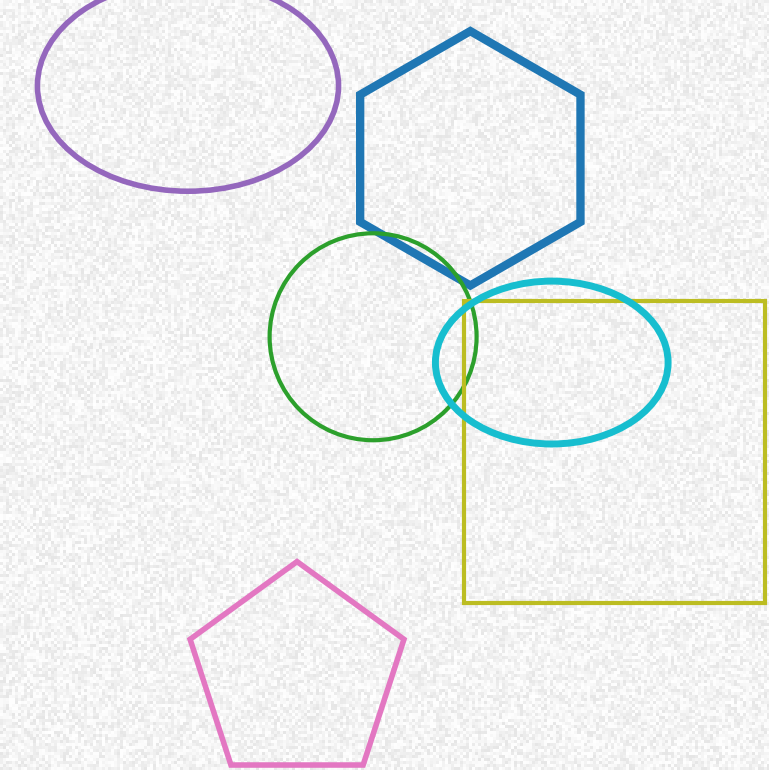[{"shape": "hexagon", "thickness": 3, "radius": 0.83, "center": [0.611, 0.794]}, {"shape": "circle", "thickness": 1.5, "radius": 0.67, "center": [0.485, 0.563]}, {"shape": "oval", "thickness": 2, "radius": 0.98, "center": [0.244, 0.889]}, {"shape": "pentagon", "thickness": 2, "radius": 0.73, "center": [0.386, 0.125]}, {"shape": "square", "thickness": 1.5, "radius": 0.98, "center": [0.798, 0.413]}, {"shape": "oval", "thickness": 2.5, "radius": 0.76, "center": [0.717, 0.529]}]